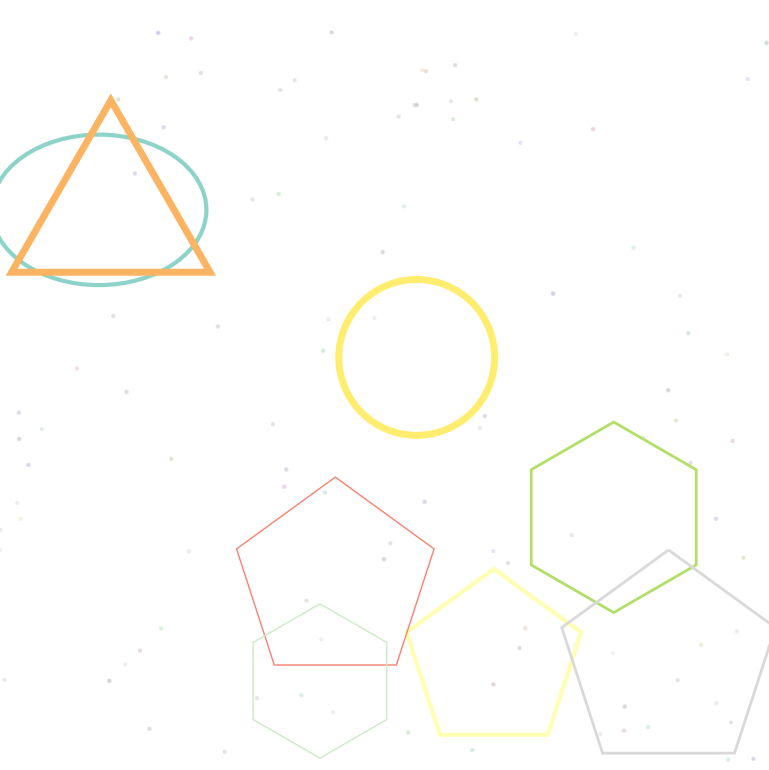[{"shape": "oval", "thickness": 1.5, "radius": 0.7, "center": [0.128, 0.727]}, {"shape": "pentagon", "thickness": 1.5, "radius": 0.6, "center": [0.641, 0.142]}, {"shape": "pentagon", "thickness": 0.5, "radius": 0.67, "center": [0.435, 0.245]}, {"shape": "triangle", "thickness": 2.5, "radius": 0.74, "center": [0.144, 0.721]}, {"shape": "hexagon", "thickness": 1, "radius": 0.62, "center": [0.797, 0.328]}, {"shape": "pentagon", "thickness": 1, "radius": 0.73, "center": [0.868, 0.14]}, {"shape": "hexagon", "thickness": 0.5, "radius": 0.5, "center": [0.416, 0.116]}, {"shape": "circle", "thickness": 2.5, "radius": 0.51, "center": [0.541, 0.536]}]